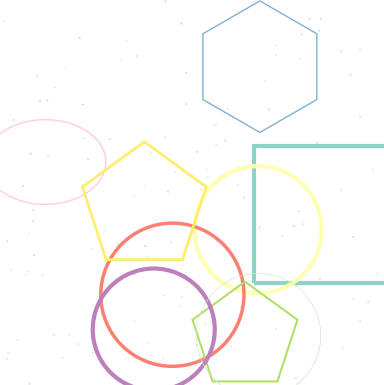[{"shape": "square", "thickness": 3, "radius": 0.89, "center": [0.838, 0.443]}, {"shape": "circle", "thickness": 3, "radius": 0.83, "center": [0.67, 0.404]}, {"shape": "circle", "thickness": 2.5, "radius": 0.93, "center": [0.448, 0.235]}, {"shape": "hexagon", "thickness": 1, "radius": 0.85, "center": [0.675, 0.827]}, {"shape": "pentagon", "thickness": 1.5, "radius": 0.72, "center": [0.636, 0.125]}, {"shape": "oval", "thickness": 1, "radius": 0.79, "center": [0.118, 0.579]}, {"shape": "circle", "thickness": 3, "radius": 0.79, "center": [0.399, 0.144]}, {"shape": "circle", "thickness": 0.5, "radius": 0.81, "center": [0.672, 0.128]}, {"shape": "pentagon", "thickness": 2, "radius": 0.85, "center": [0.375, 0.463]}]